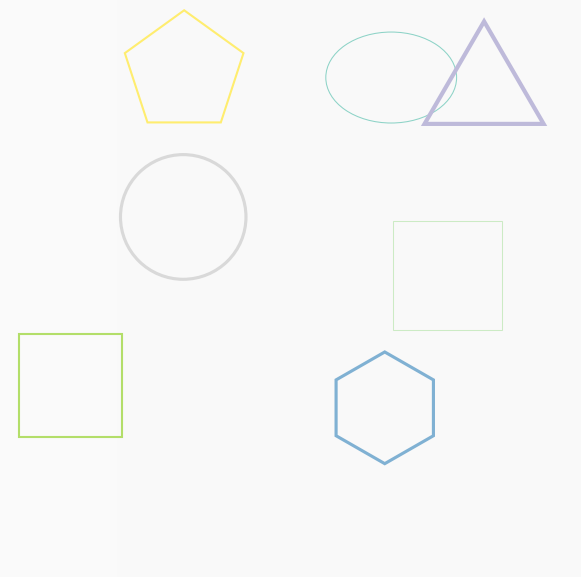[{"shape": "oval", "thickness": 0.5, "radius": 0.56, "center": [0.673, 0.865]}, {"shape": "triangle", "thickness": 2, "radius": 0.59, "center": [0.833, 0.844]}, {"shape": "hexagon", "thickness": 1.5, "radius": 0.48, "center": [0.662, 0.293]}, {"shape": "square", "thickness": 1, "radius": 0.44, "center": [0.121, 0.331]}, {"shape": "circle", "thickness": 1.5, "radius": 0.54, "center": [0.315, 0.623]}, {"shape": "square", "thickness": 0.5, "radius": 0.47, "center": [0.77, 0.522]}, {"shape": "pentagon", "thickness": 1, "radius": 0.54, "center": [0.317, 0.874]}]